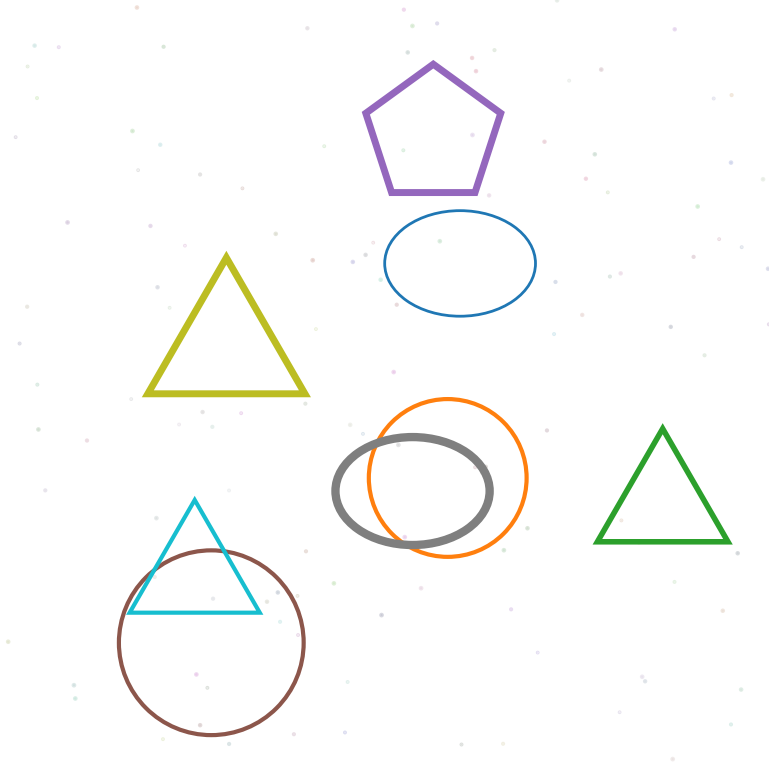[{"shape": "oval", "thickness": 1, "radius": 0.49, "center": [0.598, 0.658]}, {"shape": "circle", "thickness": 1.5, "radius": 0.51, "center": [0.581, 0.379]}, {"shape": "triangle", "thickness": 2, "radius": 0.49, "center": [0.861, 0.345]}, {"shape": "pentagon", "thickness": 2.5, "radius": 0.46, "center": [0.563, 0.824]}, {"shape": "circle", "thickness": 1.5, "radius": 0.6, "center": [0.274, 0.165]}, {"shape": "oval", "thickness": 3, "radius": 0.5, "center": [0.536, 0.362]}, {"shape": "triangle", "thickness": 2.5, "radius": 0.59, "center": [0.294, 0.547]}, {"shape": "triangle", "thickness": 1.5, "radius": 0.49, "center": [0.253, 0.253]}]